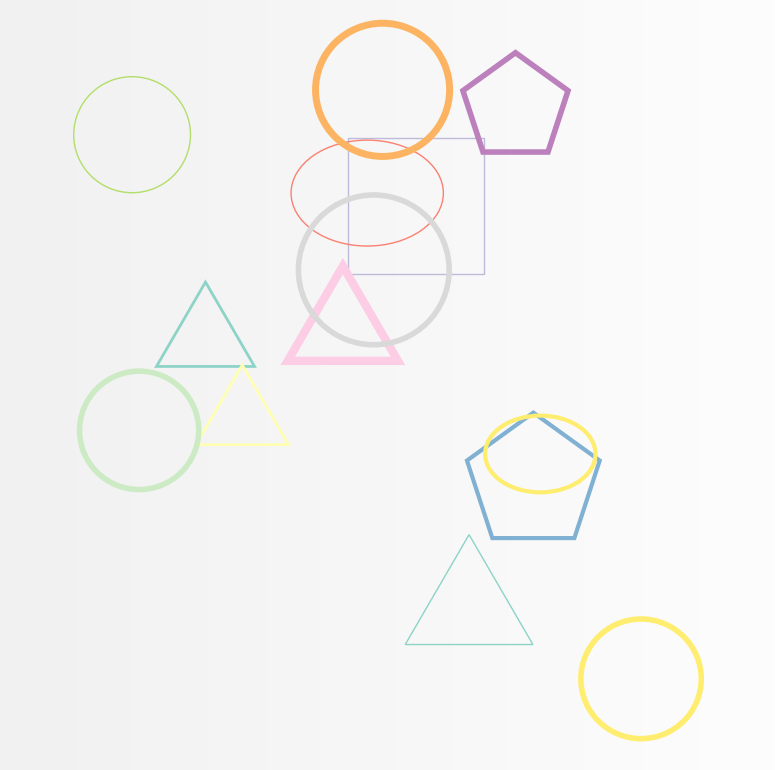[{"shape": "triangle", "thickness": 0.5, "radius": 0.48, "center": [0.605, 0.211]}, {"shape": "triangle", "thickness": 1, "radius": 0.37, "center": [0.265, 0.561]}, {"shape": "triangle", "thickness": 1, "radius": 0.34, "center": [0.313, 0.457]}, {"shape": "square", "thickness": 0.5, "radius": 0.44, "center": [0.536, 0.732]}, {"shape": "oval", "thickness": 0.5, "radius": 0.49, "center": [0.474, 0.749]}, {"shape": "pentagon", "thickness": 1.5, "radius": 0.45, "center": [0.688, 0.374]}, {"shape": "circle", "thickness": 2.5, "radius": 0.43, "center": [0.494, 0.883]}, {"shape": "circle", "thickness": 0.5, "radius": 0.38, "center": [0.17, 0.825]}, {"shape": "triangle", "thickness": 3, "radius": 0.41, "center": [0.442, 0.572]}, {"shape": "circle", "thickness": 2, "radius": 0.49, "center": [0.482, 0.65]}, {"shape": "pentagon", "thickness": 2, "radius": 0.36, "center": [0.665, 0.86]}, {"shape": "circle", "thickness": 2, "radius": 0.38, "center": [0.18, 0.441]}, {"shape": "oval", "thickness": 1.5, "radius": 0.36, "center": [0.697, 0.41]}, {"shape": "circle", "thickness": 2, "radius": 0.39, "center": [0.827, 0.118]}]